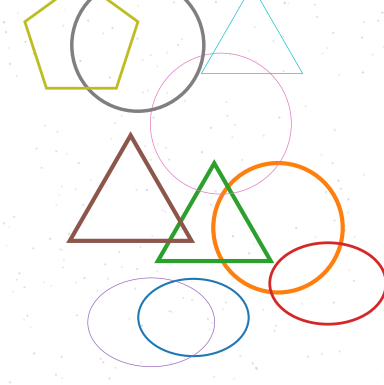[{"shape": "oval", "thickness": 1.5, "radius": 0.72, "center": [0.503, 0.175]}, {"shape": "circle", "thickness": 3, "radius": 0.84, "center": [0.722, 0.408]}, {"shape": "triangle", "thickness": 3, "radius": 0.85, "center": [0.557, 0.407]}, {"shape": "oval", "thickness": 2, "radius": 0.76, "center": [0.852, 0.264]}, {"shape": "oval", "thickness": 0.5, "radius": 0.82, "center": [0.393, 0.163]}, {"shape": "triangle", "thickness": 3, "radius": 0.91, "center": [0.339, 0.466]}, {"shape": "circle", "thickness": 0.5, "radius": 0.92, "center": [0.574, 0.679]}, {"shape": "circle", "thickness": 2.5, "radius": 0.86, "center": [0.358, 0.883]}, {"shape": "pentagon", "thickness": 2, "radius": 0.77, "center": [0.211, 0.896]}, {"shape": "triangle", "thickness": 0.5, "radius": 0.76, "center": [0.655, 0.885]}]